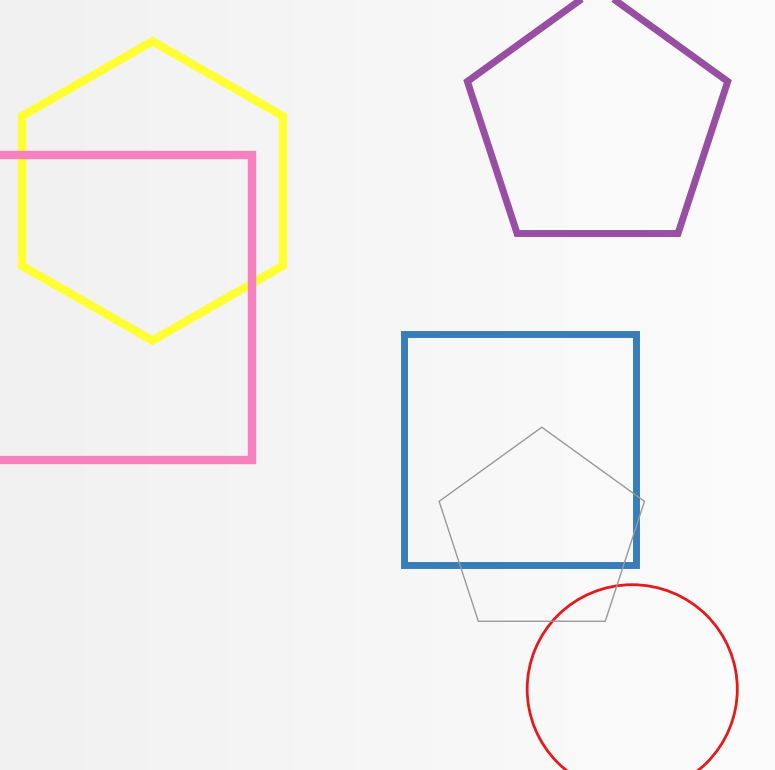[{"shape": "circle", "thickness": 1, "radius": 0.68, "center": [0.816, 0.105]}, {"shape": "square", "thickness": 2.5, "radius": 0.75, "center": [0.671, 0.416]}, {"shape": "pentagon", "thickness": 2.5, "radius": 0.88, "center": [0.771, 0.84]}, {"shape": "hexagon", "thickness": 3, "radius": 0.97, "center": [0.197, 0.752]}, {"shape": "square", "thickness": 3, "radius": 0.99, "center": [0.127, 0.601]}, {"shape": "pentagon", "thickness": 0.5, "radius": 0.7, "center": [0.699, 0.306]}]